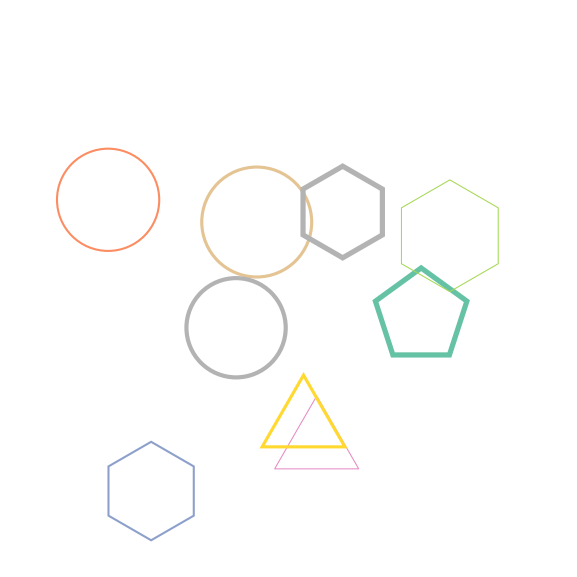[{"shape": "pentagon", "thickness": 2.5, "radius": 0.42, "center": [0.729, 0.452]}, {"shape": "circle", "thickness": 1, "radius": 0.44, "center": [0.187, 0.653]}, {"shape": "hexagon", "thickness": 1, "radius": 0.43, "center": [0.262, 0.149]}, {"shape": "triangle", "thickness": 0.5, "radius": 0.42, "center": [0.548, 0.229]}, {"shape": "hexagon", "thickness": 0.5, "radius": 0.48, "center": [0.779, 0.591]}, {"shape": "triangle", "thickness": 1.5, "radius": 0.41, "center": [0.526, 0.267]}, {"shape": "circle", "thickness": 1.5, "radius": 0.48, "center": [0.445, 0.615]}, {"shape": "hexagon", "thickness": 2.5, "radius": 0.4, "center": [0.593, 0.632]}, {"shape": "circle", "thickness": 2, "radius": 0.43, "center": [0.409, 0.432]}]